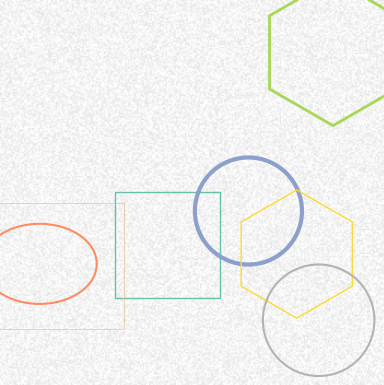[{"shape": "square", "thickness": 1, "radius": 0.68, "center": [0.435, 0.364]}, {"shape": "oval", "thickness": 1.5, "radius": 0.74, "center": [0.103, 0.315]}, {"shape": "circle", "thickness": 3, "radius": 0.7, "center": [0.645, 0.452]}, {"shape": "hexagon", "thickness": 2, "radius": 0.95, "center": [0.865, 0.864]}, {"shape": "hexagon", "thickness": 1, "radius": 0.83, "center": [0.771, 0.34]}, {"shape": "square", "thickness": 0.5, "radius": 0.81, "center": [0.159, 0.309]}, {"shape": "circle", "thickness": 1.5, "radius": 0.72, "center": [0.828, 0.168]}]